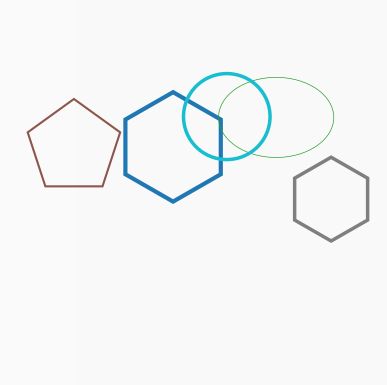[{"shape": "hexagon", "thickness": 3, "radius": 0.71, "center": [0.447, 0.618]}, {"shape": "oval", "thickness": 0.5, "radius": 0.74, "center": [0.713, 0.695]}, {"shape": "pentagon", "thickness": 1.5, "radius": 0.63, "center": [0.191, 0.617]}, {"shape": "hexagon", "thickness": 2.5, "radius": 0.54, "center": [0.855, 0.483]}, {"shape": "circle", "thickness": 2.5, "radius": 0.56, "center": [0.585, 0.697]}]